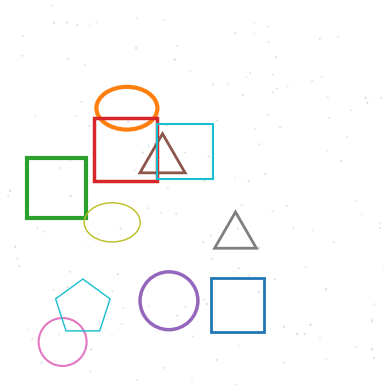[{"shape": "square", "thickness": 2, "radius": 0.35, "center": [0.616, 0.208]}, {"shape": "oval", "thickness": 3, "radius": 0.4, "center": [0.33, 0.719]}, {"shape": "square", "thickness": 3, "radius": 0.39, "center": [0.146, 0.511]}, {"shape": "square", "thickness": 2.5, "radius": 0.41, "center": [0.327, 0.61]}, {"shape": "circle", "thickness": 2.5, "radius": 0.38, "center": [0.439, 0.219]}, {"shape": "triangle", "thickness": 2, "radius": 0.34, "center": [0.422, 0.585]}, {"shape": "circle", "thickness": 1.5, "radius": 0.31, "center": [0.163, 0.112]}, {"shape": "triangle", "thickness": 2, "radius": 0.31, "center": [0.612, 0.387]}, {"shape": "oval", "thickness": 1, "radius": 0.36, "center": [0.291, 0.422]}, {"shape": "pentagon", "thickness": 1, "radius": 0.37, "center": [0.215, 0.201]}, {"shape": "square", "thickness": 1.5, "radius": 0.36, "center": [0.48, 0.607]}]